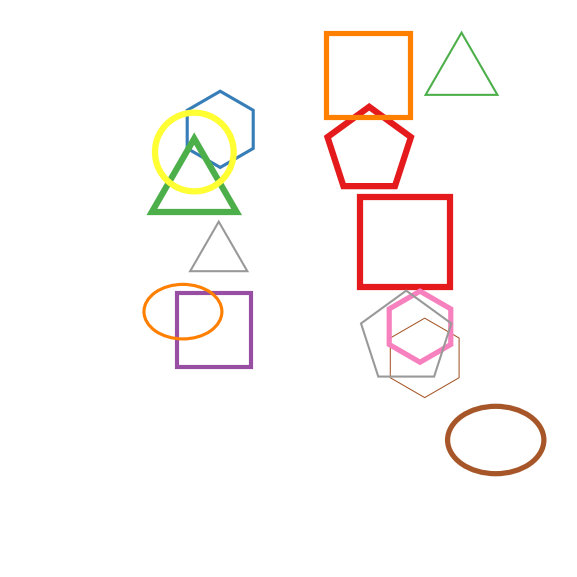[{"shape": "square", "thickness": 3, "radius": 0.39, "center": [0.701, 0.58]}, {"shape": "pentagon", "thickness": 3, "radius": 0.38, "center": [0.639, 0.738]}, {"shape": "hexagon", "thickness": 1.5, "radius": 0.33, "center": [0.381, 0.775]}, {"shape": "triangle", "thickness": 3, "radius": 0.42, "center": [0.336, 0.674]}, {"shape": "triangle", "thickness": 1, "radius": 0.36, "center": [0.799, 0.871]}, {"shape": "square", "thickness": 2, "radius": 0.32, "center": [0.37, 0.428]}, {"shape": "oval", "thickness": 1.5, "radius": 0.34, "center": [0.317, 0.459]}, {"shape": "square", "thickness": 2.5, "radius": 0.36, "center": [0.638, 0.87]}, {"shape": "circle", "thickness": 3, "radius": 0.34, "center": [0.336, 0.736]}, {"shape": "oval", "thickness": 2.5, "radius": 0.42, "center": [0.858, 0.237]}, {"shape": "hexagon", "thickness": 0.5, "radius": 0.34, "center": [0.735, 0.379]}, {"shape": "hexagon", "thickness": 2.5, "radius": 0.31, "center": [0.727, 0.433]}, {"shape": "pentagon", "thickness": 1, "radius": 0.41, "center": [0.703, 0.414]}, {"shape": "triangle", "thickness": 1, "radius": 0.29, "center": [0.379, 0.558]}]